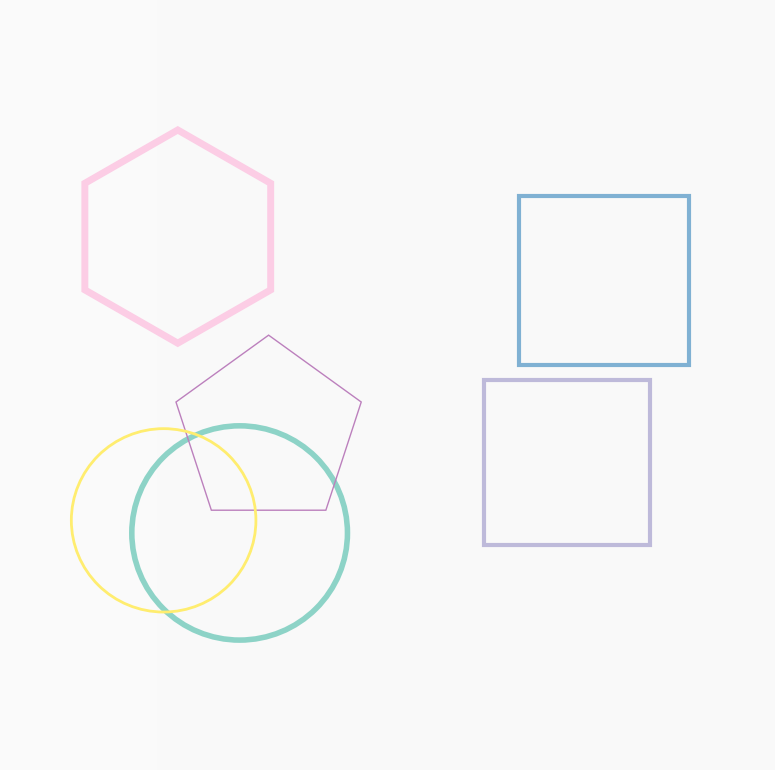[{"shape": "circle", "thickness": 2, "radius": 0.7, "center": [0.309, 0.308]}, {"shape": "square", "thickness": 1.5, "radius": 0.54, "center": [0.732, 0.399]}, {"shape": "square", "thickness": 1.5, "radius": 0.55, "center": [0.78, 0.636]}, {"shape": "hexagon", "thickness": 2.5, "radius": 0.69, "center": [0.229, 0.693]}, {"shape": "pentagon", "thickness": 0.5, "radius": 0.63, "center": [0.347, 0.439]}, {"shape": "circle", "thickness": 1, "radius": 0.6, "center": [0.211, 0.324]}]